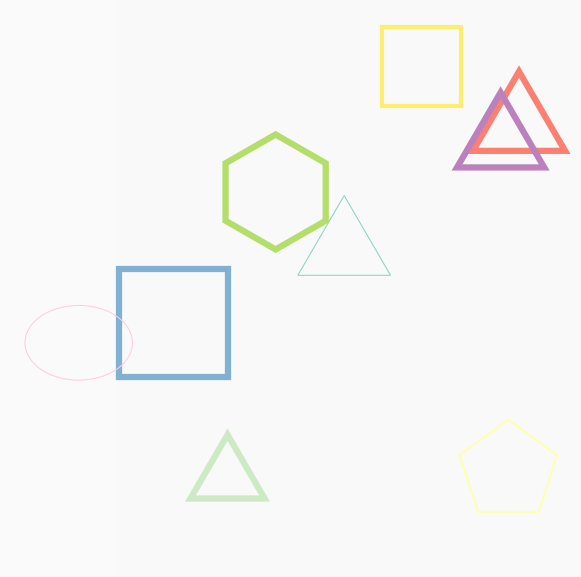[{"shape": "triangle", "thickness": 0.5, "radius": 0.46, "center": [0.592, 0.568]}, {"shape": "pentagon", "thickness": 1, "radius": 0.44, "center": [0.875, 0.184]}, {"shape": "triangle", "thickness": 3, "radius": 0.46, "center": [0.893, 0.784]}, {"shape": "square", "thickness": 3, "radius": 0.47, "center": [0.298, 0.44]}, {"shape": "hexagon", "thickness": 3, "radius": 0.5, "center": [0.474, 0.667]}, {"shape": "oval", "thickness": 0.5, "radius": 0.46, "center": [0.135, 0.406]}, {"shape": "triangle", "thickness": 3, "radius": 0.43, "center": [0.861, 0.753]}, {"shape": "triangle", "thickness": 3, "radius": 0.37, "center": [0.391, 0.173]}, {"shape": "square", "thickness": 2, "radius": 0.34, "center": [0.726, 0.884]}]